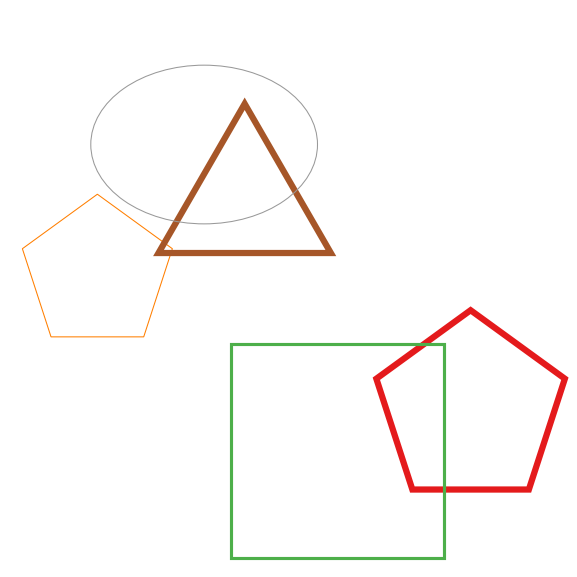[{"shape": "pentagon", "thickness": 3, "radius": 0.86, "center": [0.815, 0.29]}, {"shape": "square", "thickness": 1.5, "radius": 0.92, "center": [0.584, 0.218]}, {"shape": "pentagon", "thickness": 0.5, "radius": 0.68, "center": [0.169, 0.526]}, {"shape": "triangle", "thickness": 3, "radius": 0.86, "center": [0.424, 0.647]}, {"shape": "oval", "thickness": 0.5, "radius": 0.98, "center": [0.353, 0.749]}]